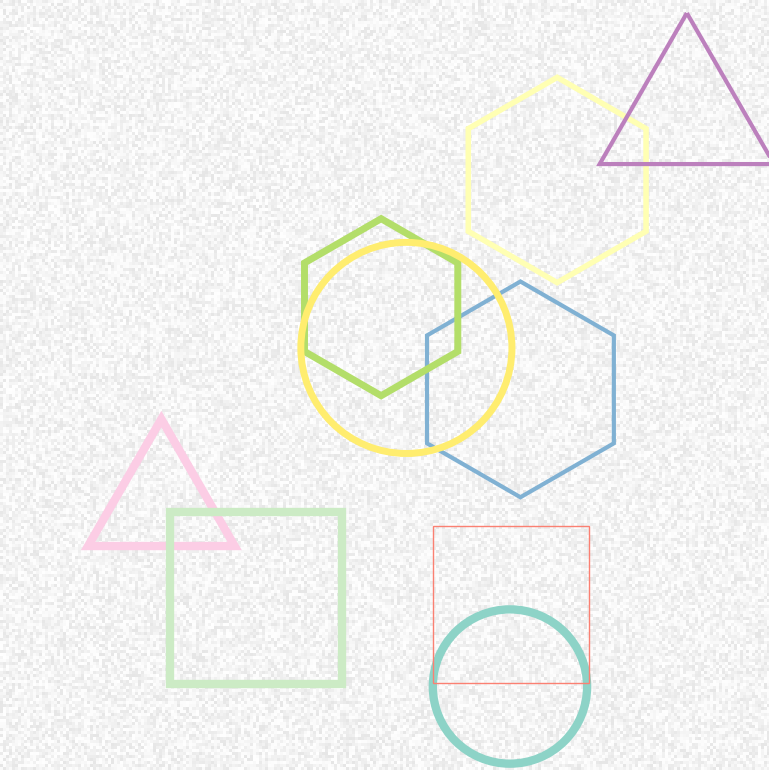[{"shape": "circle", "thickness": 3, "radius": 0.5, "center": [0.662, 0.108]}, {"shape": "hexagon", "thickness": 2, "radius": 0.67, "center": [0.724, 0.766]}, {"shape": "square", "thickness": 0.5, "radius": 0.51, "center": [0.664, 0.215]}, {"shape": "hexagon", "thickness": 1.5, "radius": 0.7, "center": [0.676, 0.494]}, {"shape": "hexagon", "thickness": 2.5, "radius": 0.57, "center": [0.495, 0.601]}, {"shape": "triangle", "thickness": 3, "radius": 0.55, "center": [0.21, 0.346]}, {"shape": "triangle", "thickness": 1.5, "radius": 0.65, "center": [0.892, 0.852]}, {"shape": "square", "thickness": 3, "radius": 0.56, "center": [0.333, 0.224]}, {"shape": "circle", "thickness": 2.5, "radius": 0.69, "center": [0.528, 0.548]}]